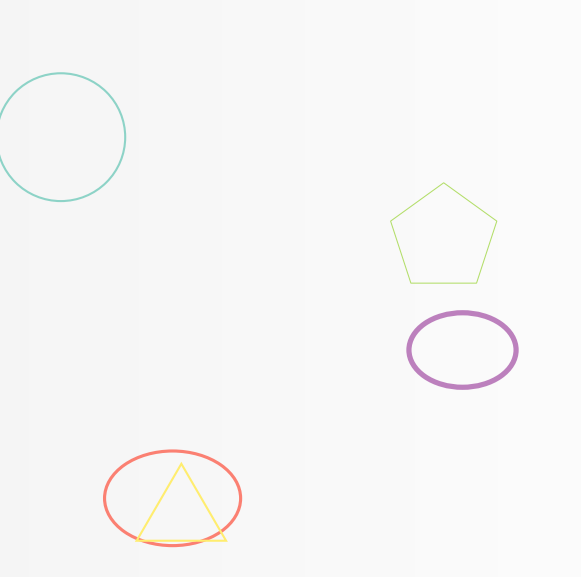[{"shape": "circle", "thickness": 1, "radius": 0.55, "center": [0.105, 0.762]}, {"shape": "oval", "thickness": 1.5, "radius": 0.59, "center": [0.297, 0.136]}, {"shape": "pentagon", "thickness": 0.5, "radius": 0.48, "center": [0.763, 0.587]}, {"shape": "oval", "thickness": 2.5, "radius": 0.46, "center": [0.796, 0.393]}, {"shape": "triangle", "thickness": 1, "radius": 0.44, "center": [0.312, 0.107]}]